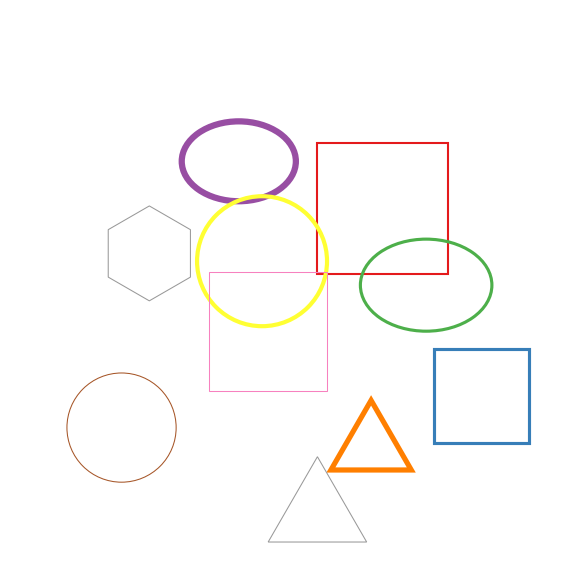[{"shape": "square", "thickness": 1, "radius": 0.57, "center": [0.662, 0.638]}, {"shape": "square", "thickness": 1.5, "radius": 0.41, "center": [0.834, 0.314]}, {"shape": "oval", "thickness": 1.5, "radius": 0.57, "center": [0.738, 0.505]}, {"shape": "oval", "thickness": 3, "radius": 0.49, "center": [0.414, 0.72]}, {"shape": "triangle", "thickness": 2.5, "radius": 0.4, "center": [0.643, 0.225]}, {"shape": "circle", "thickness": 2, "radius": 0.56, "center": [0.454, 0.547]}, {"shape": "circle", "thickness": 0.5, "radius": 0.47, "center": [0.21, 0.259]}, {"shape": "square", "thickness": 0.5, "radius": 0.51, "center": [0.464, 0.425]}, {"shape": "hexagon", "thickness": 0.5, "radius": 0.41, "center": [0.259, 0.56]}, {"shape": "triangle", "thickness": 0.5, "radius": 0.49, "center": [0.55, 0.11]}]